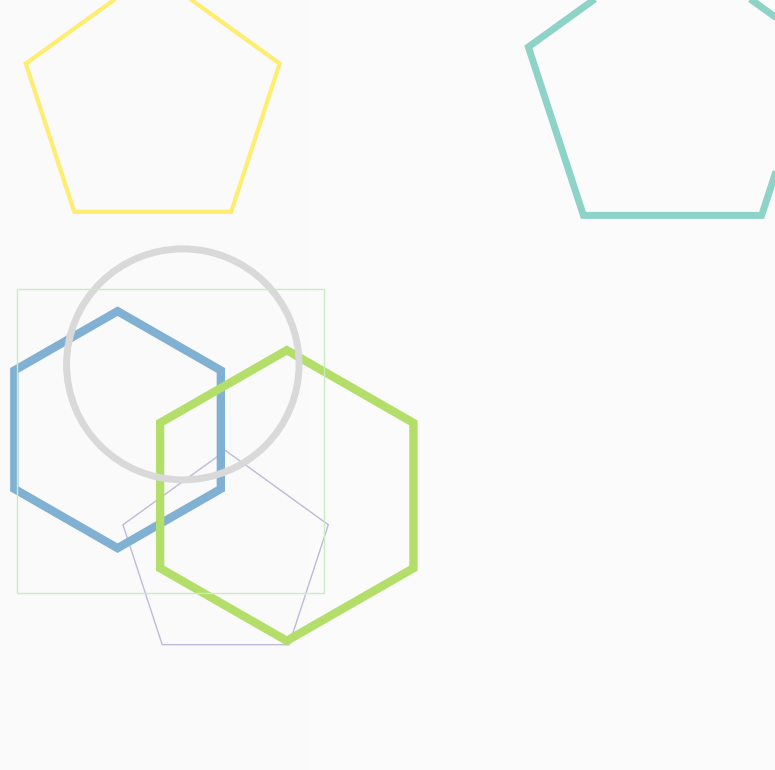[{"shape": "pentagon", "thickness": 2.5, "radius": 0.98, "center": [0.868, 0.879]}, {"shape": "pentagon", "thickness": 0.5, "radius": 0.7, "center": [0.291, 0.275]}, {"shape": "hexagon", "thickness": 3, "radius": 0.77, "center": [0.152, 0.442]}, {"shape": "hexagon", "thickness": 3, "radius": 0.94, "center": [0.37, 0.356]}, {"shape": "circle", "thickness": 2.5, "radius": 0.75, "center": [0.236, 0.527]}, {"shape": "square", "thickness": 0.5, "radius": 0.99, "center": [0.22, 0.427]}, {"shape": "pentagon", "thickness": 1.5, "radius": 0.86, "center": [0.197, 0.864]}]